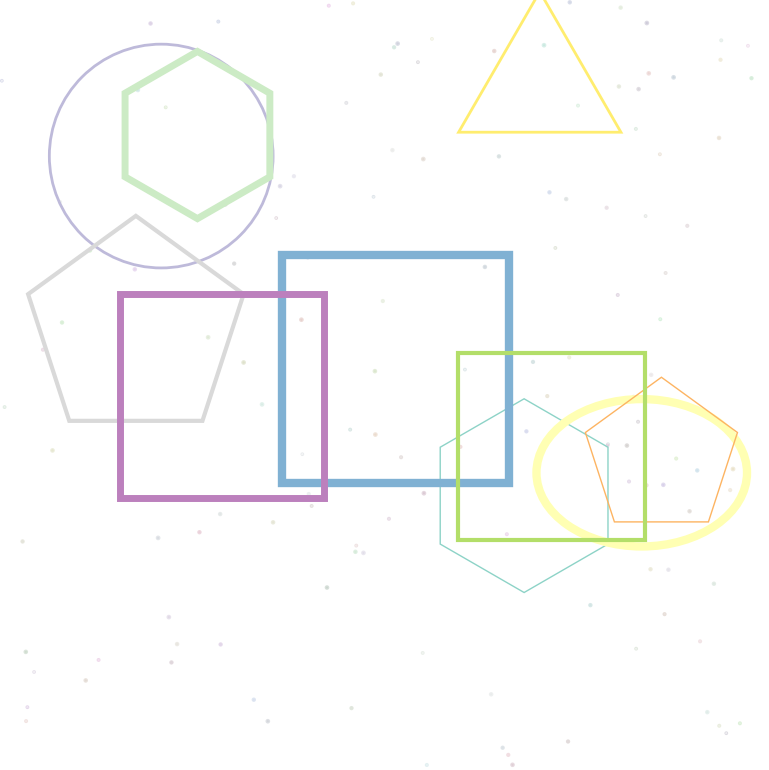[{"shape": "hexagon", "thickness": 0.5, "radius": 0.63, "center": [0.681, 0.356]}, {"shape": "oval", "thickness": 3, "radius": 0.68, "center": [0.833, 0.386]}, {"shape": "circle", "thickness": 1, "radius": 0.73, "center": [0.209, 0.797]}, {"shape": "square", "thickness": 3, "radius": 0.74, "center": [0.514, 0.521]}, {"shape": "pentagon", "thickness": 0.5, "radius": 0.52, "center": [0.859, 0.406]}, {"shape": "square", "thickness": 1.5, "radius": 0.61, "center": [0.716, 0.42]}, {"shape": "pentagon", "thickness": 1.5, "radius": 0.74, "center": [0.176, 0.572]}, {"shape": "square", "thickness": 2.5, "radius": 0.66, "center": [0.288, 0.486]}, {"shape": "hexagon", "thickness": 2.5, "radius": 0.54, "center": [0.256, 0.825]}, {"shape": "triangle", "thickness": 1, "radius": 0.61, "center": [0.701, 0.889]}]